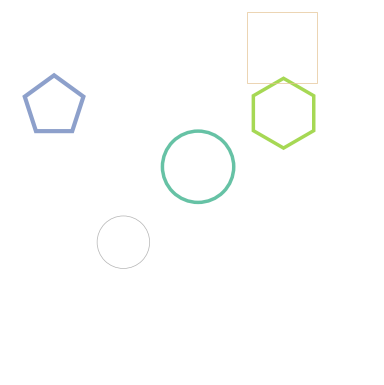[{"shape": "circle", "thickness": 2.5, "radius": 0.46, "center": [0.514, 0.567]}, {"shape": "pentagon", "thickness": 3, "radius": 0.4, "center": [0.14, 0.724]}, {"shape": "hexagon", "thickness": 2.5, "radius": 0.45, "center": [0.736, 0.706]}, {"shape": "square", "thickness": 0.5, "radius": 0.46, "center": [0.733, 0.877]}, {"shape": "circle", "thickness": 0.5, "radius": 0.34, "center": [0.321, 0.371]}]